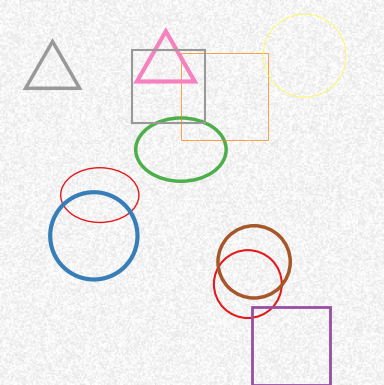[{"shape": "circle", "thickness": 1.5, "radius": 0.44, "center": [0.644, 0.262]}, {"shape": "oval", "thickness": 1, "radius": 0.51, "center": [0.259, 0.493]}, {"shape": "circle", "thickness": 3, "radius": 0.57, "center": [0.244, 0.387]}, {"shape": "oval", "thickness": 2.5, "radius": 0.59, "center": [0.47, 0.611]}, {"shape": "square", "thickness": 2, "radius": 0.51, "center": [0.756, 0.101]}, {"shape": "square", "thickness": 0.5, "radius": 0.57, "center": [0.584, 0.75]}, {"shape": "circle", "thickness": 0.5, "radius": 0.54, "center": [0.791, 0.856]}, {"shape": "circle", "thickness": 2.5, "radius": 0.47, "center": [0.66, 0.32]}, {"shape": "triangle", "thickness": 3, "radius": 0.43, "center": [0.431, 0.832]}, {"shape": "square", "thickness": 1.5, "radius": 0.48, "center": [0.438, 0.775]}, {"shape": "triangle", "thickness": 2.5, "radius": 0.41, "center": [0.137, 0.811]}]